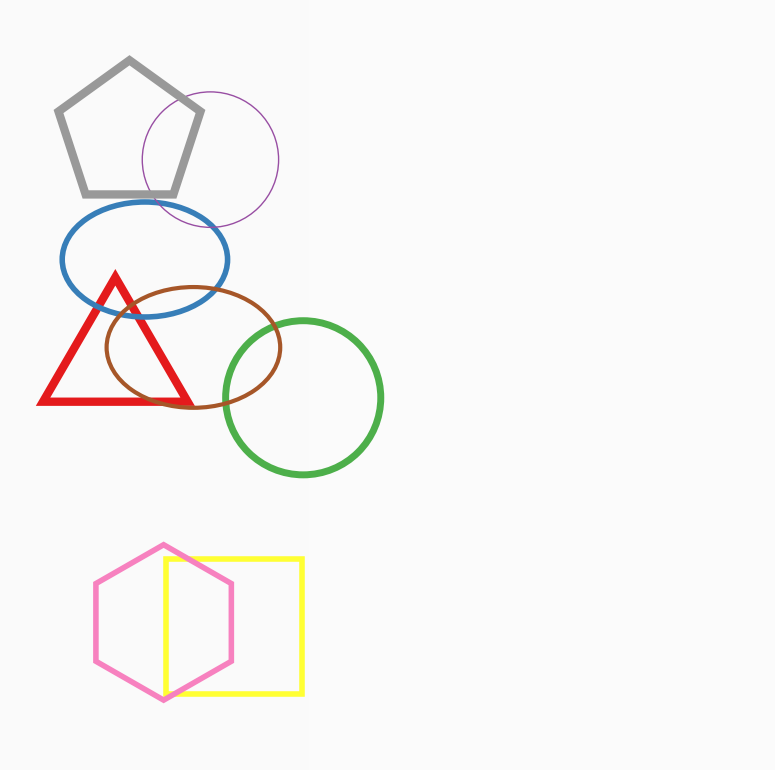[{"shape": "triangle", "thickness": 3, "radius": 0.54, "center": [0.149, 0.532]}, {"shape": "oval", "thickness": 2, "radius": 0.53, "center": [0.187, 0.663]}, {"shape": "circle", "thickness": 2.5, "radius": 0.5, "center": [0.391, 0.483]}, {"shape": "circle", "thickness": 0.5, "radius": 0.44, "center": [0.272, 0.793]}, {"shape": "square", "thickness": 2, "radius": 0.44, "center": [0.302, 0.186]}, {"shape": "oval", "thickness": 1.5, "radius": 0.56, "center": [0.25, 0.549]}, {"shape": "hexagon", "thickness": 2, "radius": 0.5, "center": [0.211, 0.192]}, {"shape": "pentagon", "thickness": 3, "radius": 0.48, "center": [0.167, 0.825]}]